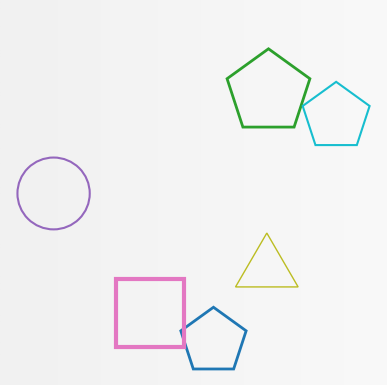[{"shape": "pentagon", "thickness": 2, "radius": 0.44, "center": [0.551, 0.113]}, {"shape": "pentagon", "thickness": 2, "radius": 0.56, "center": [0.693, 0.761]}, {"shape": "circle", "thickness": 1.5, "radius": 0.47, "center": [0.138, 0.498]}, {"shape": "square", "thickness": 3, "radius": 0.44, "center": [0.386, 0.186]}, {"shape": "triangle", "thickness": 1, "radius": 0.47, "center": [0.689, 0.301]}, {"shape": "pentagon", "thickness": 1.5, "radius": 0.45, "center": [0.867, 0.697]}]